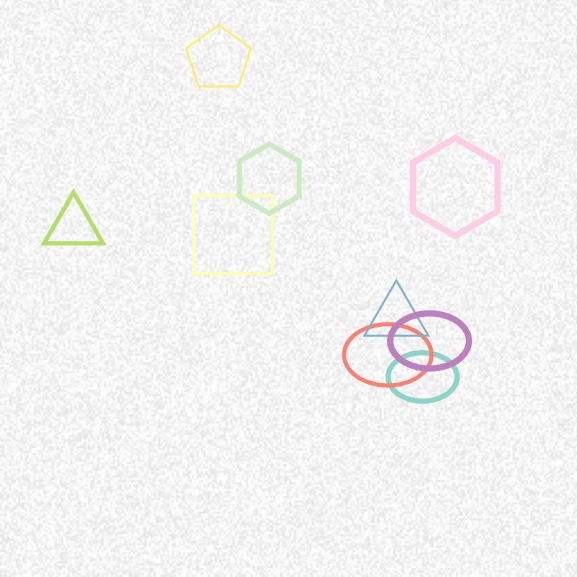[{"shape": "oval", "thickness": 2.5, "radius": 0.3, "center": [0.732, 0.346]}, {"shape": "square", "thickness": 1.5, "radius": 0.34, "center": [0.403, 0.593]}, {"shape": "oval", "thickness": 2, "radius": 0.38, "center": [0.672, 0.385]}, {"shape": "triangle", "thickness": 1, "radius": 0.32, "center": [0.686, 0.45]}, {"shape": "triangle", "thickness": 2, "radius": 0.29, "center": [0.127, 0.607]}, {"shape": "hexagon", "thickness": 3, "radius": 0.42, "center": [0.788, 0.675]}, {"shape": "oval", "thickness": 3, "radius": 0.34, "center": [0.744, 0.409]}, {"shape": "hexagon", "thickness": 2.5, "radius": 0.3, "center": [0.466, 0.69]}, {"shape": "pentagon", "thickness": 1, "radius": 0.3, "center": [0.379, 0.897]}]